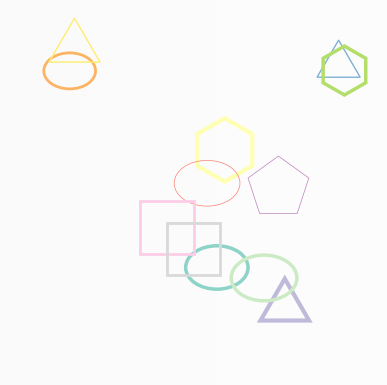[{"shape": "oval", "thickness": 2.5, "radius": 0.4, "center": [0.56, 0.305]}, {"shape": "hexagon", "thickness": 3, "radius": 0.41, "center": [0.58, 0.611]}, {"shape": "triangle", "thickness": 3, "radius": 0.36, "center": [0.735, 0.204]}, {"shape": "oval", "thickness": 0.5, "radius": 0.42, "center": [0.534, 0.524]}, {"shape": "triangle", "thickness": 1, "radius": 0.32, "center": [0.874, 0.832]}, {"shape": "oval", "thickness": 2, "radius": 0.33, "center": [0.18, 0.816]}, {"shape": "hexagon", "thickness": 2.5, "radius": 0.32, "center": [0.889, 0.817]}, {"shape": "square", "thickness": 2, "radius": 0.34, "center": [0.431, 0.41]}, {"shape": "square", "thickness": 2, "radius": 0.34, "center": [0.499, 0.354]}, {"shape": "pentagon", "thickness": 0.5, "radius": 0.41, "center": [0.719, 0.512]}, {"shape": "oval", "thickness": 2.5, "radius": 0.42, "center": [0.681, 0.278]}, {"shape": "triangle", "thickness": 1, "radius": 0.38, "center": [0.192, 0.877]}]